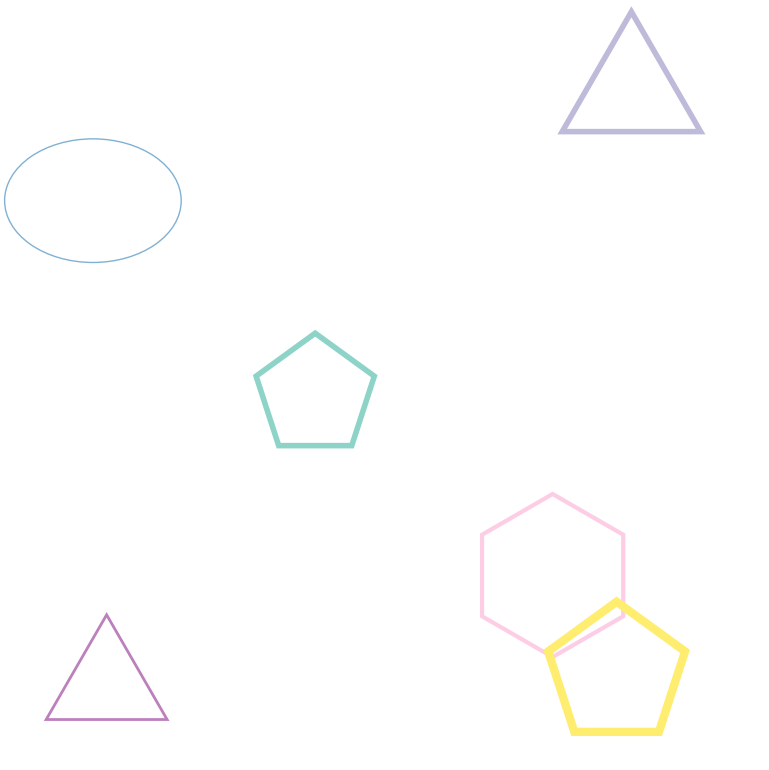[{"shape": "pentagon", "thickness": 2, "radius": 0.4, "center": [0.409, 0.487]}, {"shape": "triangle", "thickness": 2, "radius": 0.52, "center": [0.82, 0.881]}, {"shape": "oval", "thickness": 0.5, "radius": 0.57, "center": [0.121, 0.739]}, {"shape": "hexagon", "thickness": 1.5, "radius": 0.53, "center": [0.718, 0.253]}, {"shape": "triangle", "thickness": 1, "radius": 0.45, "center": [0.138, 0.111]}, {"shape": "pentagon", "thickness": 3, "radius": 0.47, "center": [0.801, 0.125]}]